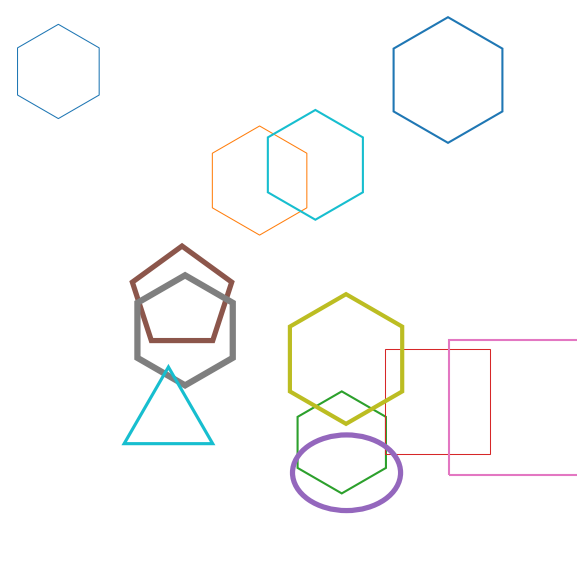[{"shape": "hexagon", "thickness": 1, "radius": 0.54, "center": [0.776, 0.861]}, {"shape": "hexagon", "thickness": 0.5, "radius": 0.41, "center": [0.101, 0.875]}, {"shape": "hexagon", "thickness": 0.5, "radius": 0.47, "center": [0.45, 0.687]}, {"shape": "hexagon", "thickness": 1, "radius": 0.44, "center": [0.592, 0.233]}, {"shape": "square", "thickness": 0.5, "radius": 0.45, "center": [0.757, 0.304]}, {"shape": "oval", "thickness": 2.5, "radius": 0.47, "center": [0.6, 0.181]}, {"shape": "pentagon", "thickness": 2.5, "radius": 0.45, "center": [0.315, 0.483]}, {"shape": "square", "thickness": 1, "radius": 0.58, "center": [0.895, 0.294]}, {"shape": "hexagon", "thickness": 3, "radius": 0.48, "center": [0.321, 0.427]}, {"shape": "hexagon", "thickness": 2, "radius": 0.56, "center": [0.599, 0.377]}, {"shape": "hexagon", "thickness": 1, "radius": 0.48, "center": [0.546, 0.714]}, {"shape": "triangle", "thickness": 1.5, "radius": 0.44, "center": [0.292, 0.275]}]